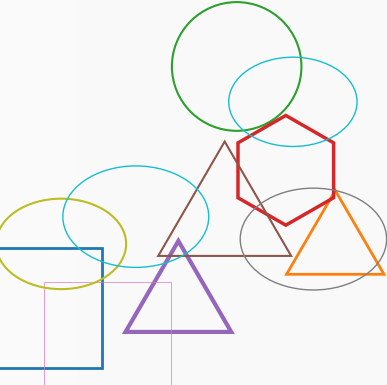[{"shape": "square", "thickness": 2, "radius": 0.78, "center": [0.106, 0.201]}, {"shape": "triangle", "thickness": 2, "radius": 0.73, "center": [0.865, 0.36]}, {"shape": "circle", "thickness": 1.5, "radius": 0.84, "center": [0.611, 0.827]}, {"shape": "hexagon", "thickness": 2.5, "radius": 0.71, "center": [0.738, 0.558]}, {"shape": "triangle", "thickness": 3, "radius": 0.79, "center": [0.46, 0.217]}, {"shape": "triangle", "thickness": 1.5, "radius": 0.99, "center": [0.58, 0.434]}, {"shape": "square", "thickness": 0.5, "radius": 0.82, "center": [0.278, 0.103]}, {"shape": "oval", "thickness": 1, "radius": 0.94, "center": [0.809, 0.379]}, {"shape": "oval", "thickness": 1.5, "radius": 0.84, "center": [0.158, 0.366]}, {"shape": "oval", "thickness": 1, "radius": 0.94, "center": [0.35, 0.437]}, {"shape": "oval", "thickness": 1, "radius": 0.83, "center": [0.756, 0.735]}]